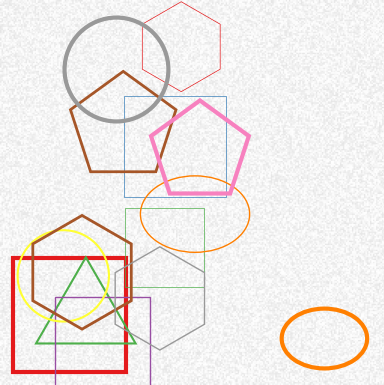[{"shape": "hexagon", "thickness": 0.5, "radius": 0.58, "center": [0.471, 0.879]}, {"shape": "square", "thickness": 3, "radius": 0.74, "center": [0.181, 0.181]}, {"shape": "square", "thickness": 0.5, "radius": 0.66, "center": [0.455, 0.619]}, {"shape": "triangle", "thickness": 1.5, "radius": 0.75, "center": [0.223, 0.182]}, {"shape": "square", "thickness": 0.5, "radius": 0.51, "center": [0.426, 0.358]}, {"shape": "square", "thickness": 1, "radius": 0.62, "center": [0.265, 0.107]}, {"shape": "oval", "thickness": 3, "radius": 0.56, "center": [0.843, 0.121]}, {"shape": "oval", "thickness": 1, "radius": 0.71, "center": [0.507, 0.444]}, {"shape": "circle", "thickness": 1.5, "radius": 0.59, "center": [0.164, 0.284]}, {"shape": "hexagon", "thickness": 2, "radius": 0.74, "center": [0.213, 0.293]}, {"shape": "pentagon", "thickness": 2, "radius": 0.72, "center": [0.32, 0.67]}, {"shape": "pentagon", "thickness": 3, "radius": 0.67, "center": [0.519, 0.605]}, {"shape": "circle", "thickness": 3, "radius": 0.67, "center": [0.303, 0.819]}, {"shape": "hexagon", "thickness": 1, "radius": 0.67, "center": [0.415, 0.225]}]